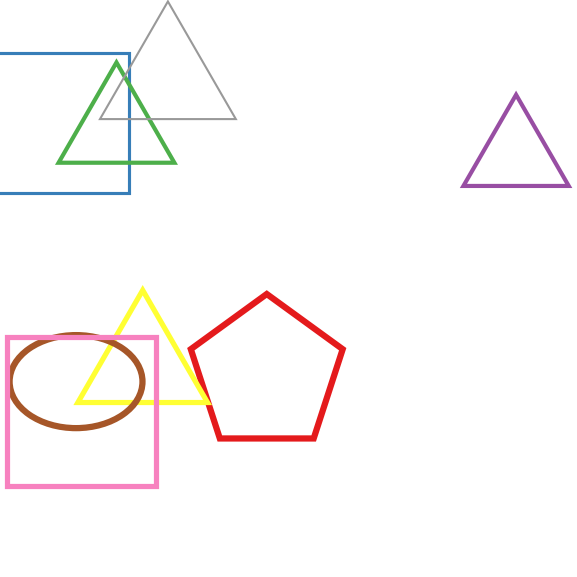[{"shape": "pentagon", "thickness": 3, "radius": 0.69, "center": [0.462, 0.352]}, {"shape": "square", "thickness": 1.5, "radius": 0.61, "center": [0.102, 0.786]}, {"shape": "triangle", "thickness": 2, "radius": 0.58, "center": [0.202, 0.775]}, {"shape": "triangle", "thickness": 2, "radius": 0.53, "center": [0.894, 0.73]}, {"shape": "triangle", "thickness": 2.5, "radius": 0.65, "center": [0.247, 0.367]}, {"shape": "oval", "thickness": 3, "radius": 0.58, "center": [0.132, 0.338]}, {"shape": "square", "thickness": 2.5, "radius": 0.64, "center": [0.141, 0.286]}, {"shape": "triangle", "thickness": 1, "radius": 0.68, "center": [0.291, 0.861]}]